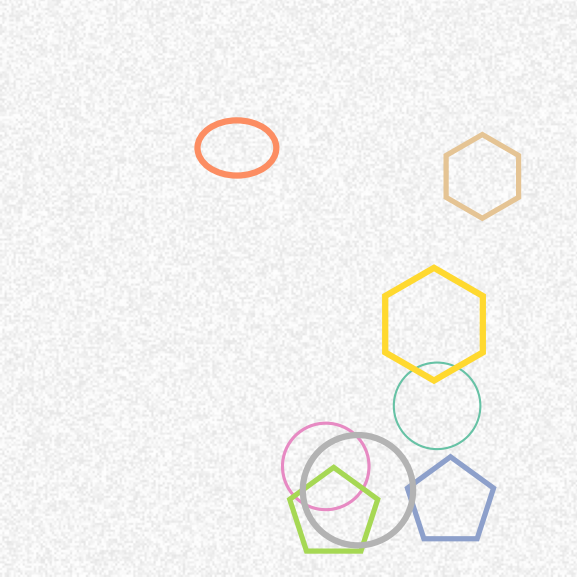[{"shape": "circle", "thickness": 1, "radius": 0.37, "center": [0.757, 0.296]}, {"shape": "oval", "thickness": 3, "radius": 0.34, "center": [0.41, 0.743]}, {"shape": "pentagon", "thickness": 2.5, "radius": 0.39, "center": [0.78, 0.13]}, {"shape": "circle", "thickness": 1.5, "radius": 0.37, "center": [0.564, 0.191]}, {"shape": "pentagon", "thickness": 2.5, "radius": 0.4, "center": [0.578, 0.11]}, {"shape": "hexagon", "thickness": 3, "radius": 0.49, "center": [0.752, 0.438]}, {"shape": "hexagon", "thickness": 2.5, "radius": 0.36, "center": [0.835, 0.694]}, {"shape": "circle", "thickness": 3, "radius": 0.48, "center": [0.62, 0.15]}]